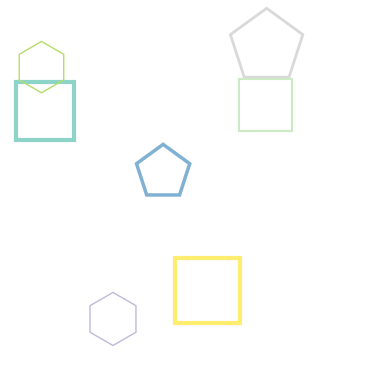[{"shape": "square", "thickness": 3, "radius": 0.38, "center": [0.117, 0.712]}, {"shape": "hexagon", "thickness": 1, "radius": 0.34, "center": [0.293, 0.172]}, {"shape": "pentagon", "thickness": 2.5, "radius": 0.36, "center": [0.424, 0.552]}, {"shape": "hexagon", "thickness": 1, "radius": 0.33, "center": [0.108, 0.826]}, {"shape": "pentagon", "thickness": 2, "radius": 0.49, "center": [0.692, 0.88]}, {"shape": "square", "thickness": 1.5, "radius": 0.34, "center": [0.689, 0.728]}, {"shape": "square", "thickness": 3, "radius": 0.42, "center": [0.538, 0.245]}]